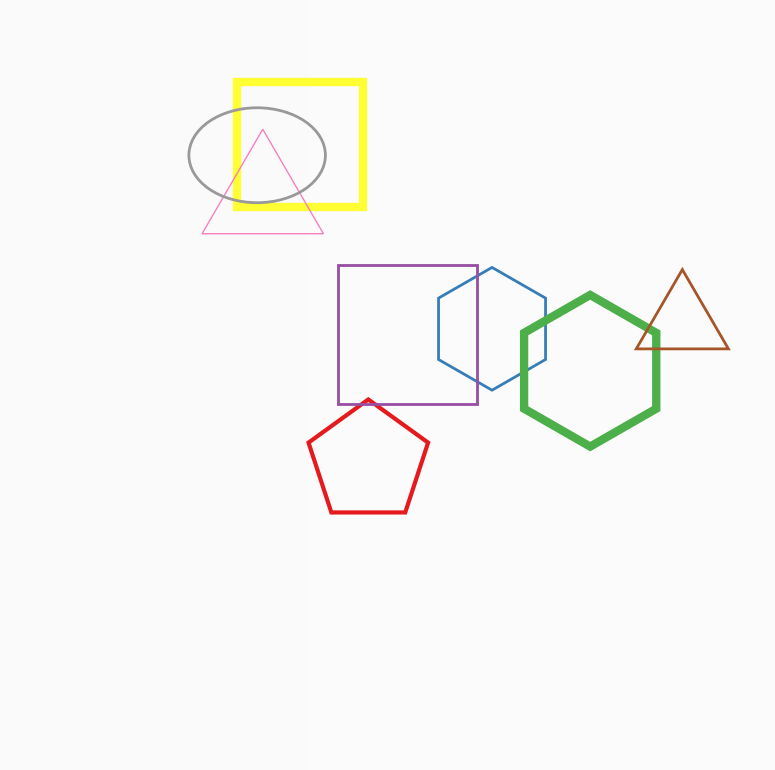[{"shape": "pentagon", "thickness": 1.5, "radius": 0.41, "center": [0.475, 0.4]}, {"shape": "hexagon", "thickness": 1, "radius": 0.4, "center": [0.635, 0.573]}, {"shape": "hexagon", "thickness": 3, "radius": 0.49, "center": [0.762, 0.518]}, {"shape": "square", "thickness": 1, "radius": 0.45, "center": [0.526, 0.566]}, {"shape": "square", "thickness": 3, "radius": 0.41, "center": [0.387, 0.812]}, {"shape": "triangle", "thickness": 1, "radius": 0.34, "center": [0.88, 0.581]}, {"shape": "triangle", "thickness": 0.5, "radius": 0.45, "center": [0.339, 0.742]}, {"shape": "oval", "thickness": 1, "radius": 0.44, "center": [0.332, 0.798]}]